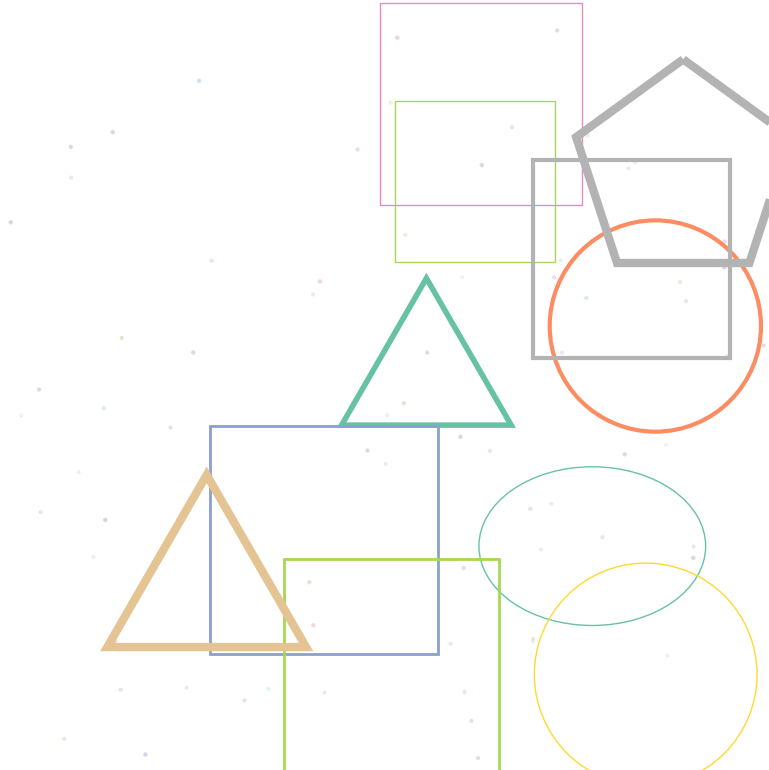[{"shape": "oval", "thickness": 0.5, "radius": 0.74, "center": [0.769, 0.291]}, {"shape": "triangle", "thickness": 2, "radius": 0.64, "center": [0.554, 0.511]}, {"shape": "circle", "thickness": 1.5, "radius": 0.69, "center": [0.851, 0.577]}, {"shape": "square", "thickness": 1, "radius": 0.74, "center": [0.42, 0.299]}, {"shape": "square", "thickness": 0.5, "radius": 0.66, "center": [0.625, 0.865]}, {"shape": "square", "thickness": 1, "radius": 0.7, "center": [0.508, 0.134]}, {"shape": "square", "thickness": 0.5, "radius": 0.52, "center": [0.617, 0.764]}, {"shape": "circle", "thickness": 0.5, "radius": 0.72, "center": [0.839, 0.124]}, {"shape": "triangle", "thickness": 3, "radius": 0.75, "center": [0.268, 0.234]}, {"shape": "pentagon", "thickness": 3, "radius": 0.73, "center": [0.887, 0.777]}, {"shape": "square", "thickness": 1.5, "radius": 0.64, "center": [0.82, 0.664]}]